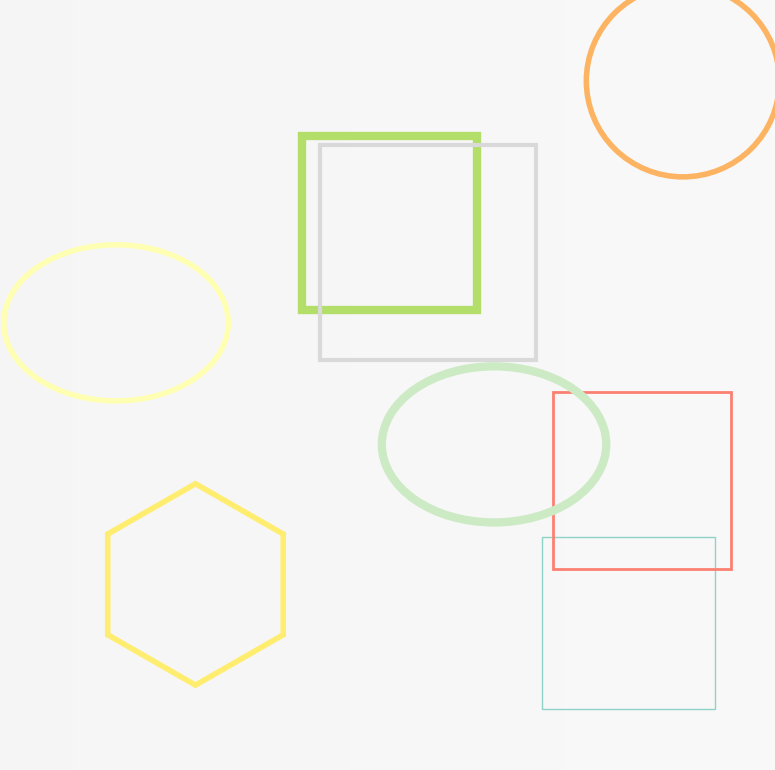[{"shape": "square", "thickness": 0.5, "radius": 0.56, "center": [0.811, 0.191]}, {"shape": "oval", "thickness": 2, "radius": 0.72, "center": [0.15, 0.581]}, {"shape": "square", "thickness": 1, "radius": 0.57, "center": [0.828, 0.376]}, {"shape": "circle", "thickness": 2, "radius": 0.62, "center": [0.881, 0.895]}, {"shape": "square", "thickness": 3, "radius": 0.56, "center": [0.502, 0.71]}, {"shape": "square", "thickness": 1.5, "radius": 0.7, "center": [0.552, 0.672]}, {"shape": "oval", "thickness": 3, "radius": 0.72, "center": [0.637, 0.423]}, {"shape": "hexagon", "thickness": 2, "radius": 0.65, "center": [0.252, 0.241]}]